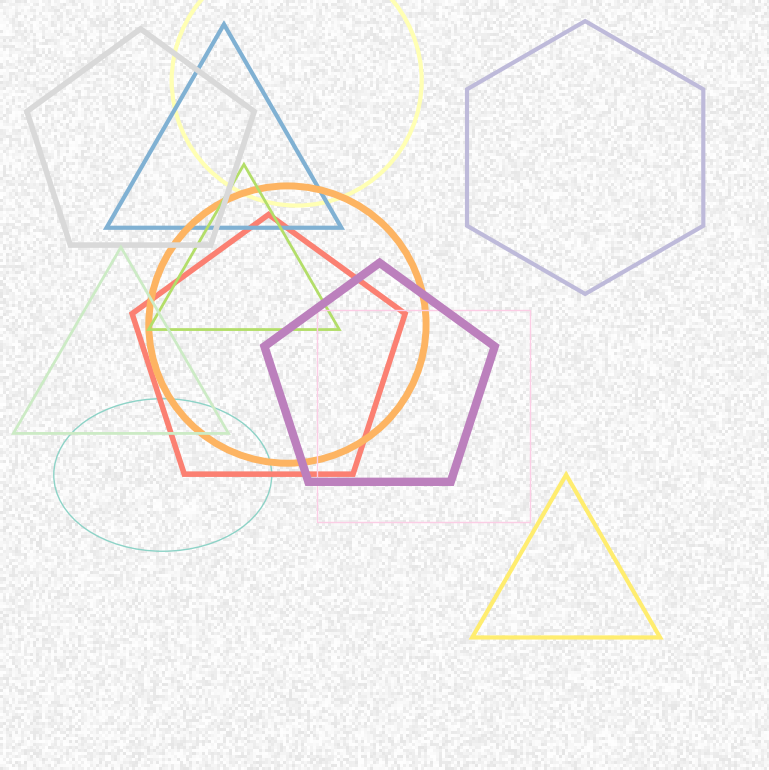[{"shape": "oval", "thickness": 0.5, "radius": 0.71, "center": [0.211, 0.383]}, {"shape": "circle", "thickness": 1.5, "radius": 0.81, "center": [0.385, 0.895]}, {"shape": "hexagon", "thickness": 1.5, "radius": 0.89, "center": [0.76, 0.795]}, {"shape": "pentagon", "thickness": 2, "radius": 0.93, "center": [0.349, 0.535]}, {"shape": "triangle", "thickness": 1.5, "radius": 0.88, "center": [0.291, 0.792]}, {"shape": "circle", "thickness": 2.5, "radius": 0.9, "center": [0.373, 0.578]}, {"shape": "triangle", "thickness": 1, "radius": 0.72, "center": [0.317, 0.644]}, {"shape": "square", "thickness": 0.5, "radius": 0.69, "center": [0.55, 0.46]}, {"shape": "pentagon", "thickness": 2, "radius": 0.78, "center": [0.183, 0.807]}, {"shape": "pentagon", "thickness": 3, "radius": 0.79, "center": [0.493, 0.501]}, {"shape": "triangle", "thickness": 1, "radius": 0.81, "center": [0.157, 0.518]}, {"shape": "triangle", "thickness": 1.5, "radius": 0.7, "center": [0.735, 0.243]}]